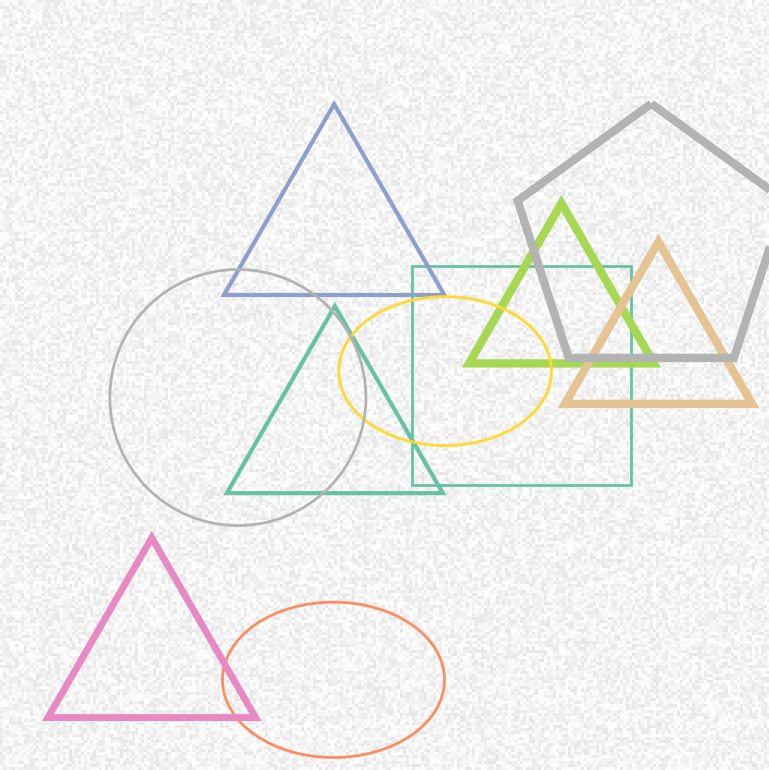[{"shape": "square", "thickness": 1, "radius": 0.71, "center": [0.677, 0.512]}, {"shape": "triangle", "thickness": 1.5, "radius": 0.81, "center": [0.435, 0.44]}, {"shape": "oval", "thickness": 1, "radius": 0.72, "center": [0.433, 0.117]}, {"shape": "triangle", "thickness": 1.5, "radius": 0.83, "center": [0.434, 0.7]}, {"shape": "triangle", "thickness": 2.5, "radius": 0.78, "center": [0.197, 0.146]}, {"shape": "triangle", "thickness": 3, "radius": 0.69, "center": [0.729, 0.597]}, {"shape": "oval", "thickness": 1, "radius": 0.69, "center": [0.578, 0.518]}, {"shape": "triangle", "thickness": 3, "radius": 0.7, "center": [0.855, 0.546]}, {"shape": "circle", "thickness": 1, "radius": 0.83, "center": [0.309, 0.484]}, {"shape": "pentagon", "thickness": 3, "radius": 0.91, "center": [0.846, 0.683]}]